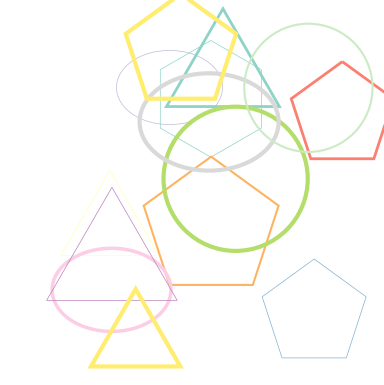[{"shape": "hexagon", "thickness": 0.5, "radius": 0.76, "center": [0.548, 0.743]}, {"shape": "triangle", "thickness": 2, "radius": 0.85, "center": [0.579, 0.808]}, {"shape": "triangle", "thickness": 0.5, "radius": 0.73, "center": [0.285, 0.41]}, {"shape": "oval", "thickness": 0.5, "radius": 0.69, "center": [0.44, 0.773]}, {"shape": "pentagon", "thickness": 2, "radius": 0.7, "center": [0.889, 0.7]}, {"shape": "pentagon", "thickness": 0.5, "radius": 0.71, "center": [0.816, 0.185]}, {"shape": "pentagon", "thickness": 1.5, "radius": 0.92, "center": [0.548, 0.409]}, {"shape": "circle", "thickness": 3, "radius": 0.94, "center": [0.612, 0.536]}, {"shape": "oval", "thickness": 2.5, "radius": 0.77, "center": [0.29, 0.247]}, {"shape": "oval", "thickness": 3, "radius": 0.9, "center": [0.543, 0.683]}, {"shape": "triangle", "thickness": 0.5, "radius": 0.98, "center": [0.291, 0.318]}, {"shape": "circle", "thickness": 1.5, "radius": 0.83, "center": [0.801, 0.772]}, {"shape": "triangle", "thickness": 3, "radius": 0.67, "center": [0.352, 0.115]}, {"shape": "pentagon", "thickness": 3, "radius": 0.75, "center": [0.47, 0.865]}]